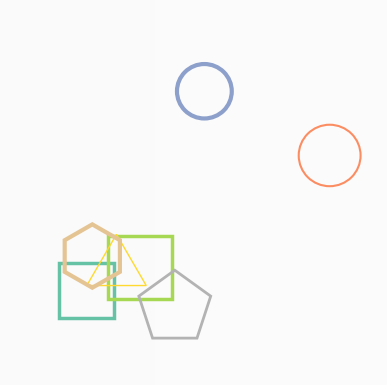[{"shape": "square", "thickness": 2.5, "radius": 0.35, "center": [0.224, 0.246]}, {"shape": "circle", "thickness": 1.5, "radius": 0.4, "center": [0.851, 0.596]}, {"shape": "circle", "thickness": 3, "radius": 0.35, "center": [0.527, 0.763]}, {"shape": "square", "thickness": 2.5, "radius": 0.41, "center": [0.362, 0.305]}, {"shape": "triangle", "thickness": 1, "radius": 0.44, "center": [0.301, 0.303]}, {"shape": "hexagon", "thickness": 3, "radius": 0.41, "center": [0.238, 0.335]}, {"shape": "pentagon", "thickness": 2, "radius": 0.49, "center": [0.451, 0.201]}]